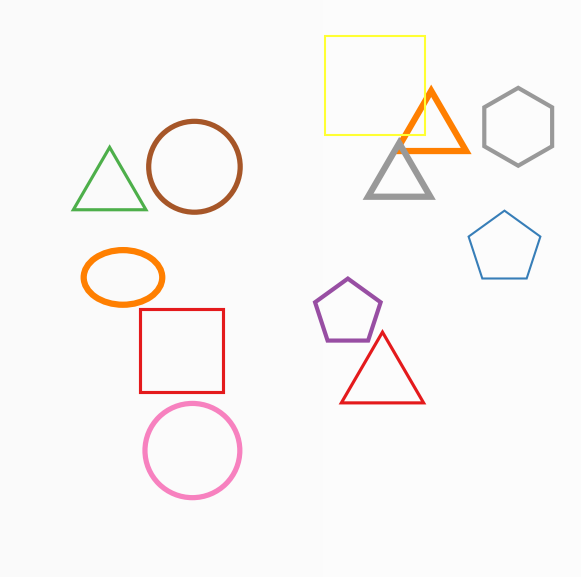[{"shape": "square", "thickness": 1.5, "radius": 0.36, "center": [0.312, 0.392]}, {"shape": "triangle", "thickness": 1.5, "radius": 0.41, "center": [0.658, 0.342]}, {"shape": "pentagon", "thickness": 1, "radius": 0.32, "center": [0.868, 0.569]}, {"shape": "triangle", "thickness": 1.5, "radius": 0.36, "center": [0.189, 0.672]}, {"shape": "pentagon", "thickness": 2, "radius": 0.3, "center": [0.598, 0.457]}, {"shape": "triangle", "thickness": 3, "radius": 0.35, "center": [0.742, 0.772]}, {"shape": "oval", "thickness": 3, "radius": 0.34, "center": [0.212, 0.519]}, {"shape": "square", "thickness": 1, "radius": 0.43, "center": [0.645, 0.851]}, {"shape": "circle", "thickness": 2.5, "radius": 0.39, "center": [0.335, 0.71]}, {"shape": "circle", "thickness": 2.5, "radius": 0.41, "center": [0.331, 0.219]}, {"shape": "hexagon", "thickness": 2, "radius": 0.34, "center": [0.892, 0.78]}, {"shape": "triangle", "thickness": 3, "radius": 0.31, "center": [0.687, 0.689]}]